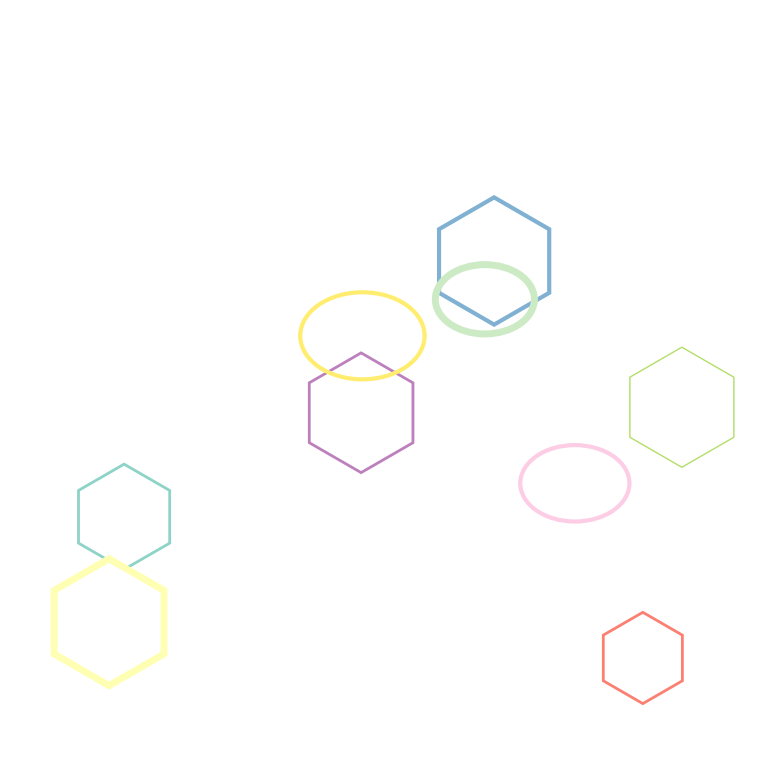[{"shape": "hexagon", "thickness": 1, "radius": 0.34, "center": [0.161, 0.329]}, {"shape": "hexagon", "thickness": 2.5, "radius": 0.41, "center": [0.142, 0.192]}, {"shape": "hexagon", "thickness": 1, "radius": 0.3, "center": [0.835, 0.146]}, {"shape": "hexagon", "thickness": 1.5, "radius": 0.41, "center": [0.642, 0.661]}, {"shape": "hexagon", "thickness": 0.5, "radius": 0.39, "center": [0.886, 0.471]}, {"shape": "oval", "thickness": 1.5, "radius": 0.35, "center": [0.747, 0.372]}, {"shape": "hexagon", "thickness": 1, "radius": 0.39, "center": [0.469, 0.464]}, {"shape": "oval", "thickness": 2.5, "radius": 0.32, "center": [0.63, 0.611]}, {"shape": "oval", "thickness": 1.5, "radius": 0.4, "center": [0.471, 0.564]}]